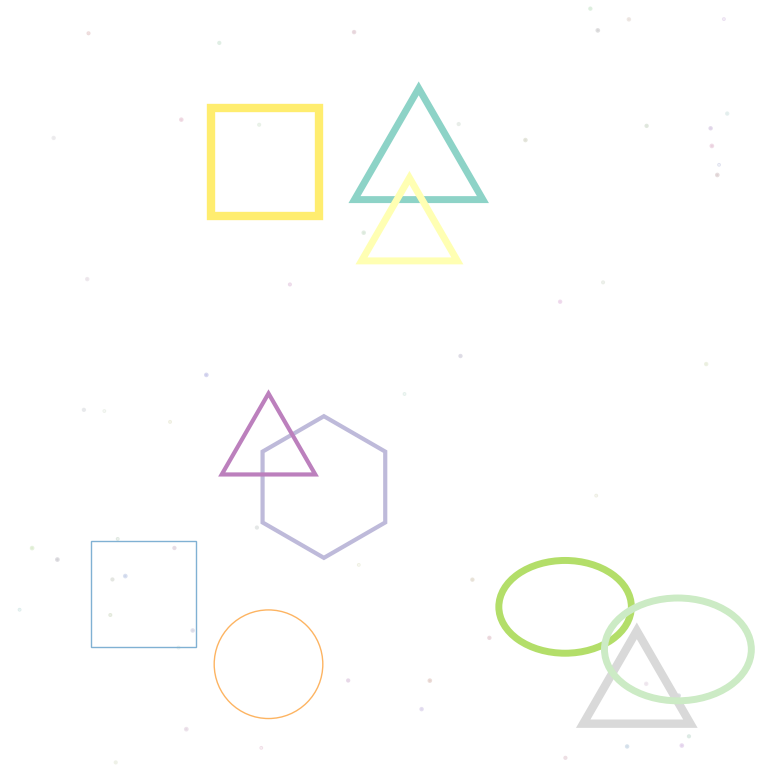[{"shape": "triangle", "thickness": 2.5, "radius": 0.48, "center": [0.544, 0.789]}, {"shape": "triangle", "thickness": 2.5, "radius": 0.36, "center": [0.532, 0.697]}, {"shape": "hexagon", "thickness": 1.5, "radius": 0.46, "center": [0.421, 0.367]}, {"shape": "square", "thickness": 0.5, "radius": 0.34, "center": [0.186, 0.229]}, {"shape": "circle", "thickness": 0.5, "radius": 0.35, "center": [0.349, 0.137]}, {"shape": "oval", "thickness": 2.5, "radius": 0.43, "center": [0.734, 0.212]}, {"shape": "triangle", "thickness": 3, "radius": 0.4, "center": [0.827, 0.1]}, {"shape": "triangle", "thickness": 1.5, "radius": 0.35, "center": [0.349, 0.419]}, {"shape": "oval", "thickness": 2.5, "radius": 0.48, "center": [0.88, 0.157]}, {"shape": "square", "thickness": 3, "radius": 0.35, "center": [0.344, 0.79]}]